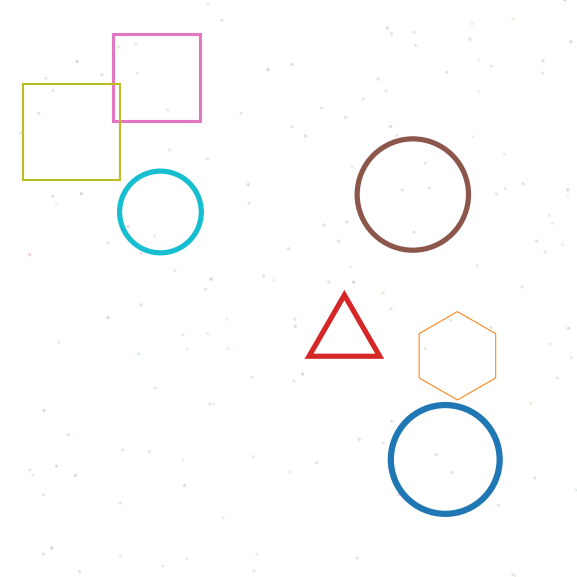[{"shape": "circle", "thickness": 3, "radius": 0.47, "center": [0.771, 0.204]}, {"shape": "hexagon", "thickness": 0.5, "radius": 0.38, "center": [0.792, 0.383]}, {"shape": "triangle", "thickness": 2.5, "radius": 0.35, "center": [0.596, 0.418]}, {"shape": "circle", "thickness": 2.5, "radius": 0.48, "center": [0.715, 0.662]}, {"shape": "square", "thickness": 1.5, "radius": 0.38, "center": [0.271, 0.865]}, {"shape": "square", "thickness": 1, "radius": 0.42, "center": [0.125, 0.771]}, {"shape": "circle", "thickness": 2.5, "radius": 0.35, "center": [0.278, 0.632]}]